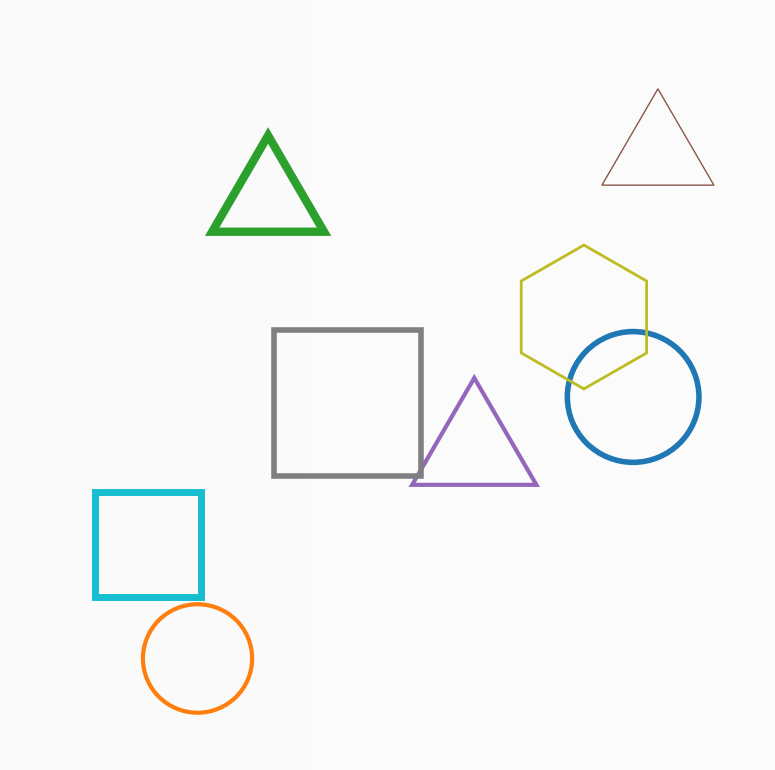[{"shape": "circle", "thickness": 2, "radius": 0.42, "center": [0.817, 0.484]}, {"shape": "circle", "thickness": 1.5, "radius": 0.35, "center": [0.255, 0.145]}, {"shape": "triangle", "thickness": 3, "radius": 0.42, "center": [0.346, 0.741]}, {"shape": "triangle", "thickness": 1.5, "radius": 0.46, "center": [0.612, 0.417]}, {"shape": "triangle", "thickness": 0.5, "radius": 0.42, "center": [0.849, 0.801]}, {"shape": "square", "thickness": 2, "radius": 0.47, "center": [0.448, 0.476]}, {"shape": "hexagon", "thickness": 1, "radius": 0.47, "center": [0.753, 0.588]}, {"shape": "square", "thickness": 2.5, "radius": 0.34, "center": [0.191, 0.292]}]